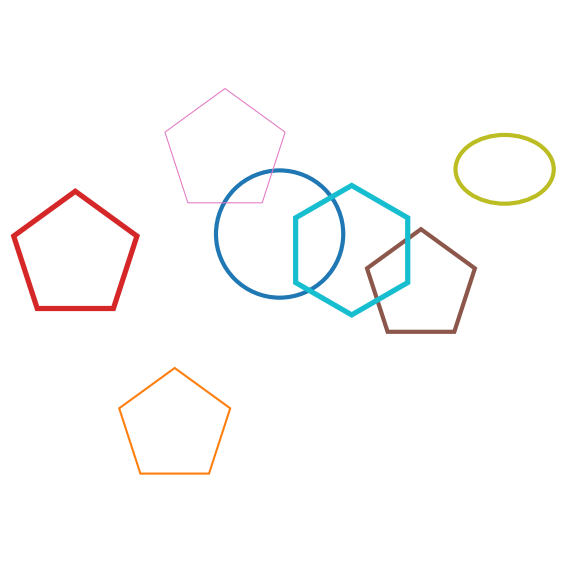[{"shape": "circle", "thickness": 2, "radius": 0.55, "center": [0.484, 0.594]}, {"shape": "pentagon", "thickness": 1, "radius": 0.51, "center": [0.303, 0.261]}, {"shape": "pentagon", "thickness": 2.5, "radius": 0.56, "center": [0.13, 0.556]}, {"shape": "pentagon", "thickness": 2, "radius": 0.49, "center": [0.729, 0.504]}, {"shape": "pentagon", "thickness": 0.5, "radius": 0.55, "center": [0.39, 0.736]}, {"shape": "oval", "thickness": 2, "radius": 0.43, "center": [0.874, 0.706]}, {"shape": "hexagon", "thickness": 2.5, "radius": 0.56, "center": [0.609, 0.566]}]